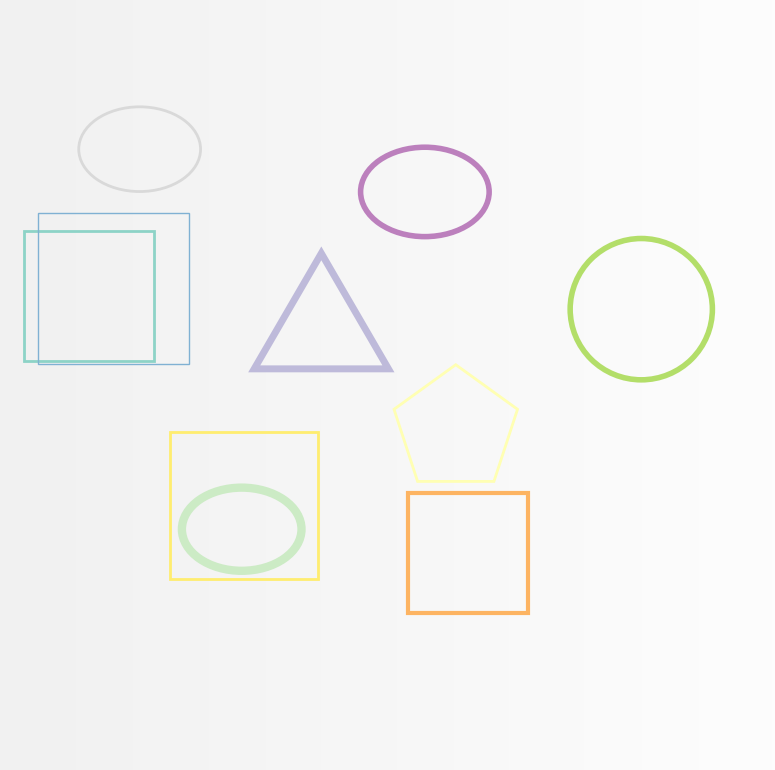[{"shape": "square", "thickness": 1, "radius": 0.42, "center": [0.115, 0.616]}, {"shape": "pentagon", "thickness": 1, "radius": 0.42, "center": [0.588, 0.443]}, {"shape": "triangle", "thickness": 2.5, "radius": 0.5, "center": [0.415, 0.571]}, {"shape": "square", "thickness": 0.5, "radius": 0.49, "center": [0.146, 0.625]}, {"shape": "square", "thickness": 1.5, "radius": 0.39, "center": [0.604, 0.282]}, {"shape": "circle", "thickness": 2, "radius": 0.46, "center": [0.827, 0.598]}, {"shape": "oval", "thickness": 1, "radius": 0.39, "center": [0.18, 0.806]}, {"shape": "oval", "thickness": 2, "radius": 0.41, "center": [0.548, 0.751]}, {"shape": "oval", "thickness": 3, "radius": 0.39, "center": [0.312, 0.313]}, {"shape": "square", "thickness": 1, "radius": 0.48, "center": [0.315, 0.344]}]